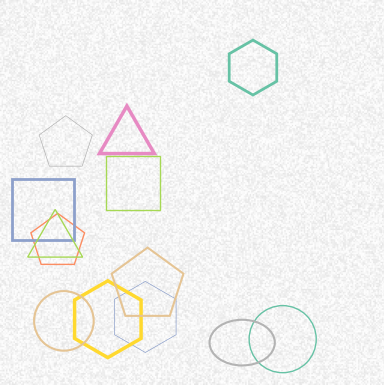[{"shape": "hexagon", "thickness": 2, "radius": 0.36, "center": [0.657, 0.825]}, {"shape": "circle", "thickness": 1, "radius": 0.44, "center": [0.734, 0.119]}, {"shape": "pentagon", "thickness": 1, "radius": 0.37, "center": [0.15, 0.373]}, {"shape": "square", "thickness": 2, "radius": 0.4, "center": [0.111, 0.456]}, {"shape": "hexagon", "thickness": 0.5, "radius": 0.46, "center": [0.377, 0.177]}, {"shape": "triangle", "thickness": 2.5, "radius": 0.41, "center": [0.33, 0.642]}, {"shape": "triangle", "thickness": 1, "radius": 0.41, "center": [0.143, 0.373]}, {"shape": "square", "thickness": 1, "radius": 0.35, "center": [0.346, 0.525]}, {"shape": "hexagon", "thickness": 2.5, "radius": 0.5, "center": [0.28, 0.171]}, {"shape": "circle", "thickness": 1.5, "radius": 0.39, "center": [0.166, 0.167]}, {"shape": "pentagon", "thickness": 1.5, "radius": 0.49, "center": [0.383, 0.259]}, {"shape": "oval", "thickness": 1.5, "radius": 0.42, "center": [0.629, 0.11]}, {"shape": "pentagon", "thickness": 0.5, "radius": 0.36, "center": [0.171, 0.627]}]